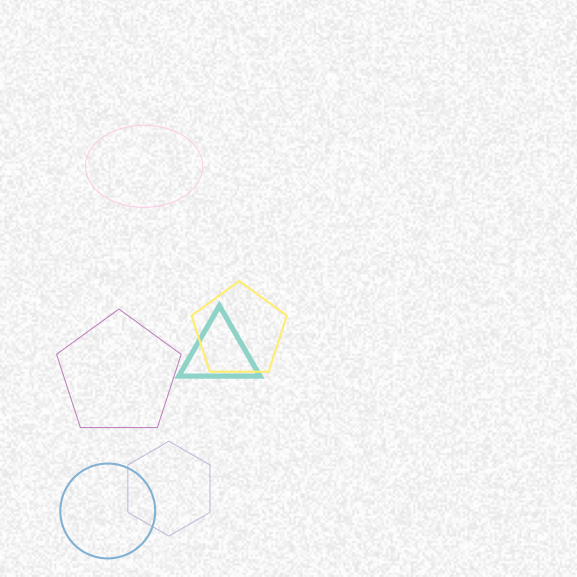[{"shape": "triangle", "thickness": 2.5, "radius": 0.41, "center": [0.38, 0.388]}, {"shape": "hexagon", "thickness": 0.5, "radius": 0.41, "center": [0.293, 0.153]}, {"shape": "circle", "thickness": 1, "radius": 0.41, "center": [0.187, 0.114]}, {"shape": "oval", "thickness": 0.5, "radius": 0.51, "center": [0.25, 0.711]}, {"shape": "pentagon", "thickness": 0.5, "radius": 0.57, "center": [0.206, 0.351]}, {"shape": "pentagon", "thickness": 1, "radius": 0.43, "center": [0.414, 0.426]}]